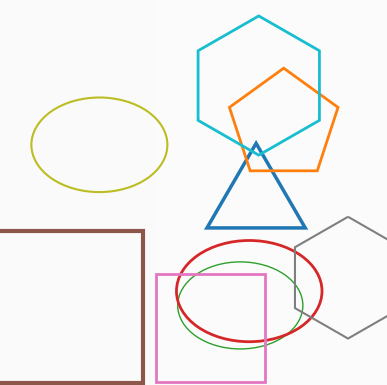[{"shape": "triangle", "thickness": 2.5, "radius": 0.73, "center": [0.661, 0.481]}, {"shape": "pentagon", "thickness": 2, "radius": 0.74, "center": [0.732, 0.676]}, {"shape": "oval", "thickness": 1, "radius": 0.81, "center": [0.62, 0.207]}, {"shape": "oval", "thickness": 2, "radius": 0.94, "center": [0.643, 0.244]}, {"shape": "square", "thickness": 3, "radius": 0.99, "center": [0.171, 0.203]}, {"shape": "square", "thickness": 2, "radius": 0.7, "center": [0.544, 0.147]}, {"shape": "hexagon", "thickness": 1.5, "radius": 0.79, "center": [0.898, 0.279]}, {"shape": "oval", "thickness": 1.5, "radius": 0.88, "center": [0.256, 0.624]}, {"shape": "hexagon", "thickness": 2, "radius": 0.9, "center": [0.668, 0.778]}]